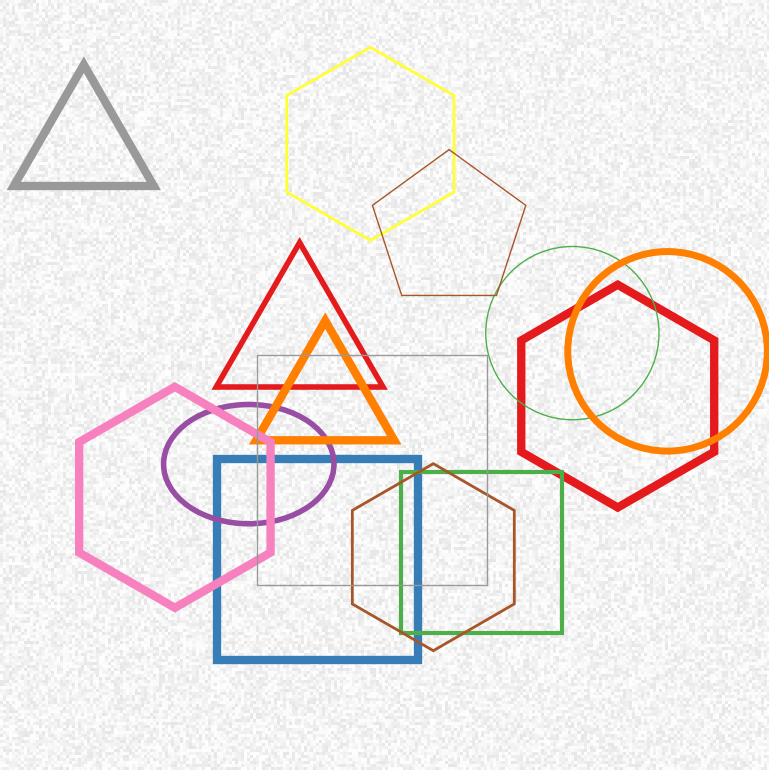[{"shape": "triangle", "thickness": 2, "radius": 0.63, "center": [0.389, 0.56]}, {"shape": "hexagon", "thickness": 3, "radius": 0.72, "center": [0.802, 0.486]}, {"shape": "square", "thickness": 3, "radius": 0.65, "center": [0.412, 0.274]}, {"shape": "circle", "thickness": 0.5, "radius": 0.56, "center": [0.743, 0.567]}, {"shape": "square", "thickness": 1.5, "radius": 0.52, "center": [0.625, 0.282]}, {"shape": "oval", "thickness": 2, "radius": 0.55, "center": [0.323, 0.397]}, {"shape": "triangle", "thickness": 3, "radius": 0.52, "center": [0.422, 0.48]}, {"shape": "circle", "thickness": 2.5, "radius": 0.65, "center": [0.867, 0.544]}, {"shape": "hexagon", "thickness": 1, "radius": 0.63, "center": [0.481, 0.813]}, {"shape": "pentagon", "thickness": 0.5, "radius": 0.52, "center": [0.583, 0.701]}, {"shape": "hexagon", "thickness": 1, "radius": 0.61, "center": [0.563, 0.276]}, {"shape": "hexagon", "thickness": 3, "radius": 0.72, "center": [0.227, 0.354]}, {"shape": "square", "thickness": 0.5, "radius": 0.75, "center": [0.483, 0.389]}, {"shape": "triangle", "thickness": 3, "radius": 0.52, "center": [0.109, 0.811]}]